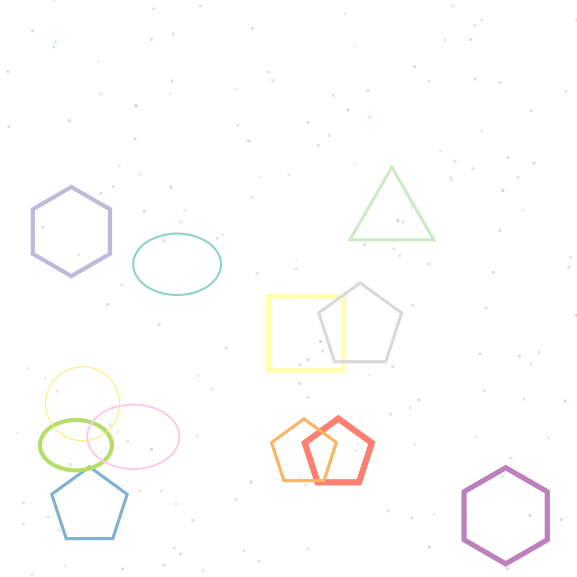[{"shape": "oval", "thickness": 1, "radius": 0.38, "center": [0.307, 0.541]}, {"shape": "square", "thickness": 2.5, "radius": 0.32, "center": [0.529, 0.423]}, {"shape": "hexagon", "thickness": 2, "radius": 0.39, "center": [0.124, 0.598]}, {"shape": "pentagon", "thickness": 3, "radius": 0.31, "center": [0.586, 0.213]}, {"shape": "pentagon", "thickness": 1.5, "radius": 0.34, "center": [0.155, 0.122]}, {"shape": "pentagon", "thickness": 1.5, "radius": 0.3, "center": [0.526, 0.215]}, {"shape": "oval", "thickness": 2, "radius": 0.31, "center": [0.131, 0.228]}, {"shape": "oval", "thickness": 1, "radius": 0.4, "center": [0.231, 0.243]}, {"shape": "pentagon", "thickness": 1.5, "radius": 0.38, "center": [0.624, 0.434]}, {"shape": "hexagon", "thickness": 2.5, "radius": 0.42, "center": [0.876, 0.106]}, {"shape": "triangle", "thickness": 1.5, "radius": 0.42, "center": [0.679, 0.626]}, {"shape": "circle", "thickness": 0.5, "radius": 0.32, "center": [0.143, 0.3]}]